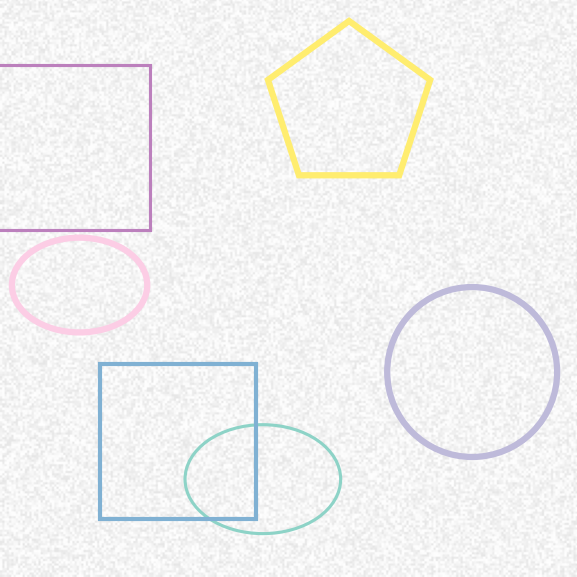[{"shape": "oval", "thickness": 1.5, "radius": 0.67, "center": [0.455, 0.169]}, {"shape": "circle", "thickness": 3, "radius": 0.74, "center": [0.818, 0.355]}, {"shape": "square", "thickness": 2, "radius": 0.67, "center": [0.308, 0.234]}, {"shape": "oval", "thickness": 3, "radius": 0.59, "center": [0.138, 0.506]}, {"shape": "square", "thickness": 1.5, "radius": 0.71, "center": [0.117, 0.744]}, {"shape": "pentagon", "thickness": 3, "radius": 0.74, "center": [0.604, 0.815]}]